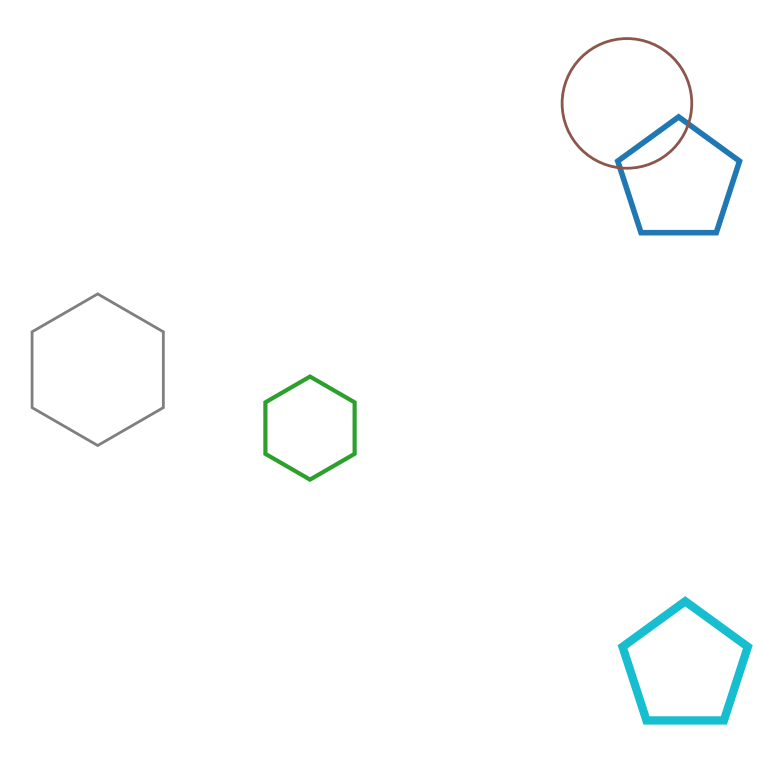[{"shape": "pentagon", "thickness": 2, "radius": 0.42, "center": [0.881, 0.765]}, {"shape": "hexagon", "thickness": 1.5, "radius": 0.33, "center": [0.403, 0.444]}, {"shape": "circle", "thickness": 1, "radius": 0.42, "center": [0.814, 0.866]}, {"shape": "hexagon", "thickness": 1, "radius": 0.49, "center": [0.127, 0.52]}, {"shape": "pentagon", "thickness": 3, "radius": 0.43, "center": [0.89, 0.134]}]